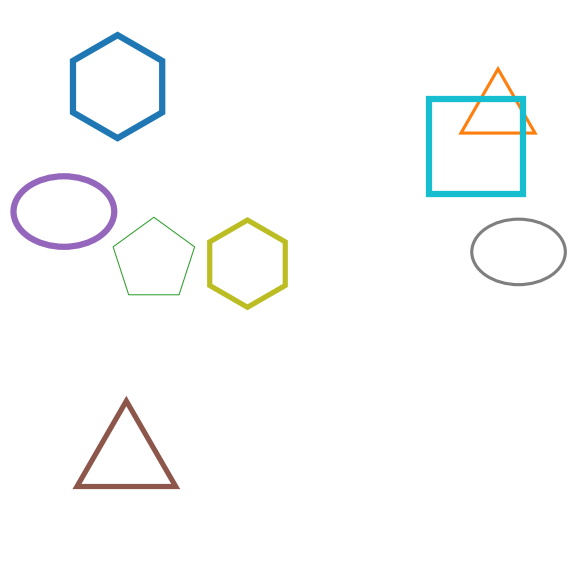[{"shape": "hexagon", "thickness": 3, "radius": 0.45, "center": [0.204, 0.849]}, {"shape": "triangle", "thickness": 1.5, "radius": 0.37, "center": [0.862, 0.806]}, {"shape": "pentagon", "thickness": 0.5, "radius": 0.37, "center": [0.266, 0.549]}, {"shape": "oval", "thickness": 3, "radius": 0.44, "center": [0.111, 0.633]}, {"shape": "triangle", "thickness": 2.5, "radius": 0.49, "center": [0.219, 0.206]}, {"shape": "oval", "thickness": 1.5, "radius": 0.4, "center": [0.898, 0.563]}, {"shape": "hexagon", "thickness": 2.5, "radius": 0.38, "center": [0.429, 0.543]}, {"shape": "square", "thickness": 3, "radius": 0.41, "center": [0.824, 0.746]}]